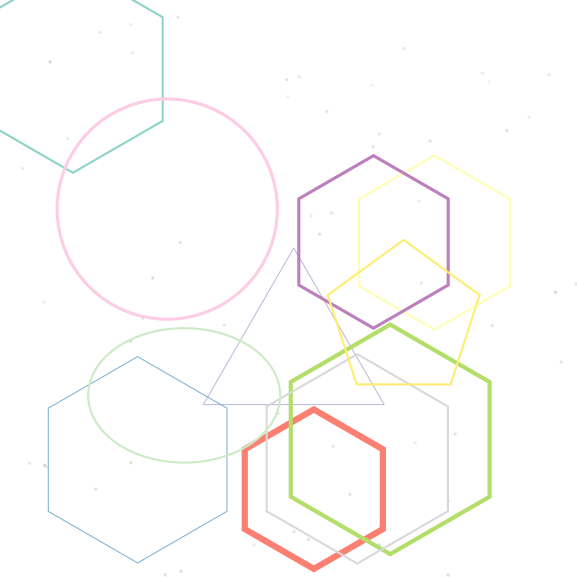[{"shape": "hexagon", "thickness": 1, "radius": 0.9, "center": [0.126, 0.88]}, {"shape": "hexagon", "thickness": 1, "radius": 0.75, "center": [0.752, 0.579]}, {"shape": "triangle", "thickness": 0.5, "radius": 0.9, "center": [0.509, 0.389]}, {"shape": "hexagon", "thickness": 3, "radius": 0.69, "center": [0.543, 0.152]}, {"shape": "hexagon", "thickness": 0.5, "radius": 0.89, "center": [0.238, 0.203]}, {"shape": "hexagon", "thickness": 2, "radius": 0.99, "center": [0.676, 0.238]}, {"shape": "circle", "thickness": 1.5, "radius": 0.95, "center": [0.29, 0.637]}, {"shape": "hexagon", "thickness": 1, "radius": 0.91, "center": [0.619, 0.205]}, {"shape": "hexagon", "thickness": 1.5, "radius": 0.75, "center": [0.647, 0.58]}, {"shape": "oval", "thickness": 1, "radius": 0.83, "center": [0.319, 0.314]}, {"shape": "pentagon", "thickness": 1, "radius": 0.69, "center": [0.699, 0.445]}]